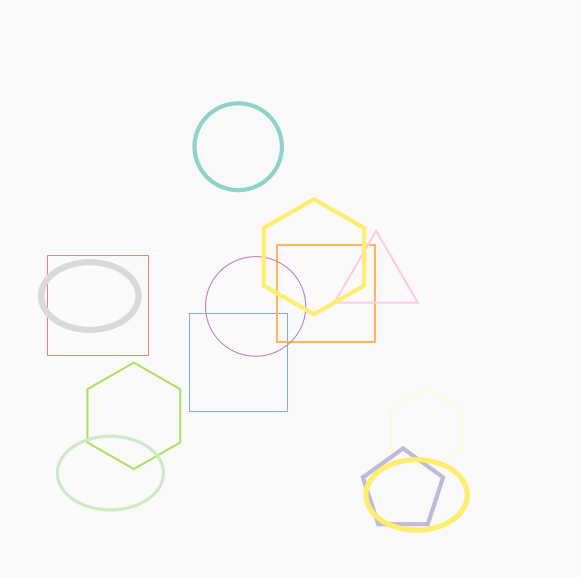[{"shape": "circle", "thickness": 2, "radius": 0.38, "center": [0.41, 0.745]}, {"shape": "hexagon", "thickness": 0.5, "radius": 0.35, "center": [0.734, 0.256]}, {"shape": "pentagon", "thickness": 2, "radius": 0.36, "center": [0.693, 0.15]}, {"shape": "square", "thickness": 0.5, "radius": 0.44, "center": [0.167, 0.471]}, {"shape": "square", "thickness": 0.5, "radius": 0.42, "center": [0.41, 0.372]}, {"shape": "square", "thickness": 1, "radius": 0.42, "center": [0.561, 0.491]}, {"shape": "hexagon", "thickness": 1, "radius": 0.46, "center": [0.23, 0.279]}, {"shape": "triangle", "thickness": 1, "radius": 0.41, "center": [0.647, 0.516]}, {"shape": "oval", "thickness": 3, "radius": 0.42, "center": [0.154, 0.487]}, {"shape": "circle", "thickness": 0.5, "radius": 0.43, "center": [0.44, 0.469]}, {"shape": "oval", "thickness": 1.5, "radius": 0.46, "center": [0.19, 0.18]}, {"shape": "hexagon", "thickness": 2, "radius": 0.5, "center": [0.54, 0.555]}, {"shape": "oval", "thickness": 2.5, "radius": 0.44, "center": [0.717, 0.142]}]